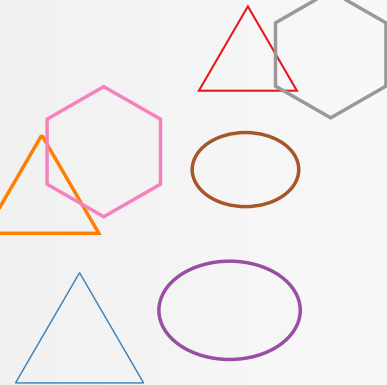[{"shape": "triangle", "thickness": 1.5, "radius": 0.73, "center": [0.64, 0.837]}, {"shape": "triangle", "thickness": 1, "radius": 0.95, "center": [0.205, 0.101]}, {"shape": "oval", "thickness": 2.5, "radius": 0.91, "center": [0.592, 0.194]}, {"shape": "triangle", "thickness": 2.5, "radius": 0.85, "center": [0.108, 0.479]}, {"shape": "oval", "thickness": 2.5, "radius": 0.69, "center": [0.633, 0.56]}, {"shape": "hexagon", "thickness": 2.5, "radius": 0.84, "center": [0.268, 0.606]}, {"shape": "hexagon", "thickness": 2.5, "radius": 0.82, "center": [0.853, 0.858]}]